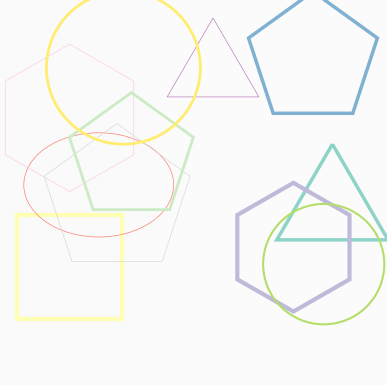[{"shape": "triangle", "thickness": 2.5, "radius": 0.83, "center": [0.858, 0.46]}, {"shape": "square", "thickness": 3, "radius": 0.68, "center": [0.179, 0.307]}, {"shape": "hexagon", "thickness": 3, "radius": 0.84, "center": [0.757, 0.358]}, {"shape": "oval", "thickness": 0.5, "radius": 0.97, "center": [0.255, 0.52]}, {"shape": "pentagon", "thickness": 2.5, "radius": 0.87, "center": [0.808, 0.847]}, {"shape": "circle", "thickness": 1.5, "radius": 0.78, "center": [0.835, 0.314]}, {"shape": "hexagon", "thickness": 0.5, "radius": 0.96, "center": [0.179, 0.694]}, {"shape": "pentagon", "thickness": 0.5, "radius": 0.99, "center": [0.302, 0.481]}, {"shape": "triangle", "thickness": 0.5, "radius": 0.68, "center": [0.55, 0.817]}, {"shape": "pentagon", "thickness": 2, "radius": 0.84, "center": [0.339, 0.591]}, {"shape": "circle", "thickness": 2, "radius": 0.99, "center": [0.318, 0.824]}]